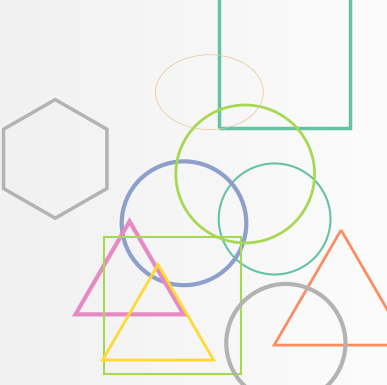[{"shape": "circle", "thickness": 1.5, "radius": 0.72, "center": [0.709, 0.431]}, {"shape": "square", "thickness": 2.5, "radius": 0.84, "center": [0.734, 0.836]}, {"shape": "triangle", "thickness": 2, "radius": 1.0, "center": [0.88, 0.203]}, {"shape": "circle", "thickness": 3, "radius": 0.8, "center": [0.475, 0.42]}, {"shape": "triangle", "thickness": 3, "radius": 0.81, "center": [0.334, 0.264]}, {"shape": "square", "thickness": 1.5, "radius": 0.89, "center": [0.445, 0.207]}, {"shape": "circle", "thickness": 2, "radius": 0.9, "center": [0.633, 0.548]}, {"shape": "triangle", "thickness": 2, "radius": 0.83, "center": [0.408, 0.148]}, {"shape": "oval", "thickness": 0.5, "radius": 0.69, "center": [0.541, 0.761]}, {"shape": "hexagon", "thickness": 2.5, "radius": 0.77, "center": [0.143, 0.587]}, {"shape": "circle", "thickness": 3, "radius": 0.77, "center": [0.738, 0.109]}]